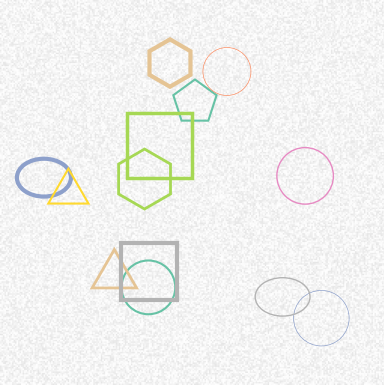[{"shape": "pentagon", "thickness": 1.5, "radius": 0.3, "center": [0.506, 0.734]}, {"shape": "circle", "thickness": 1.5, "radius": 0.35, "center": [0.385, 0.254]}, {"shape": "circle", "thickness": 0.5, "radius": 0.31, "center": [0.589, 0.814]}, {"shape": "oval", "thickness": 3, "radius": 0.35, "center": [0.114, 0.539]}, {"shape": "circle", "thickness": 0.5, "radius": 0.36, "center": [0.835, 0.174]}, {"shape": "circle", "thickness": 1, "radius": 0.37, "center": [0.793, 0.543]}, {"shape": "square", "thickness": 2.5, "radius": 0.42, "center": [0.414, 0.621]}, {"shape": "hexagon", "thickness": 2, "radius": 0.39, "center": [0.375, 0.535]}, {"shape": "triangle", "thickness": 1.5, "radius": 0.3, "center": [0.178, 0.501]}, {"shape": "triangle", "thickness": 2, "radius": 0.33, "center": [0.297, 0.285]}, {"shape": "hexagon", "thickness": 3, "radius": 0.31, "center": [0.442, 0.836]}, {"shape": "square", "thickness": 3, "radius": 0.37, "center": [0.387, 0.295]}, {"shape": "oval", "thickness": 1, "radius": 0.36, "center": [0.734, 0.229]}]